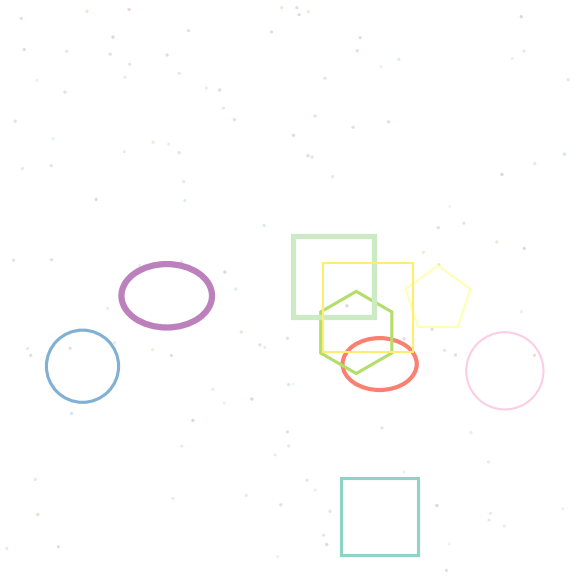[{"shape": "square", "thickness": 1.5, "radius": 0.33, "center": [0.657, 0.104]}, {"shape": "pentagon", "thickness": 1, "radius": 0.29, "center": [0.758, 0.48]}, {"shape": "oval", "thickness": 2, "radius": 0.32, "center": [0.657, 0.369]}, {"shape": "circle", "thickness": 1.5, "radius": 0.31, "center": [0.143, 0.365]}, {"shape": "hexagon", "thickness": 1.5, "radius": 0.36, "center": [0.617, 0.423]}, {"shape": "circle", "thickness": 1, "radius": 0.33, "center": [0.874, 0.357]}, {"shape": "oval", "thickness": 3, "radius": 0.39, "center": [0.289, 0.487]}, {"shape": "square", "thickness": 2.5, "radius": 0.35, "center": [0.578, 0.521]}, {"shape": "square", "thickness": 1, "radius": 0.39, "center": [0.637, 0.466]}]